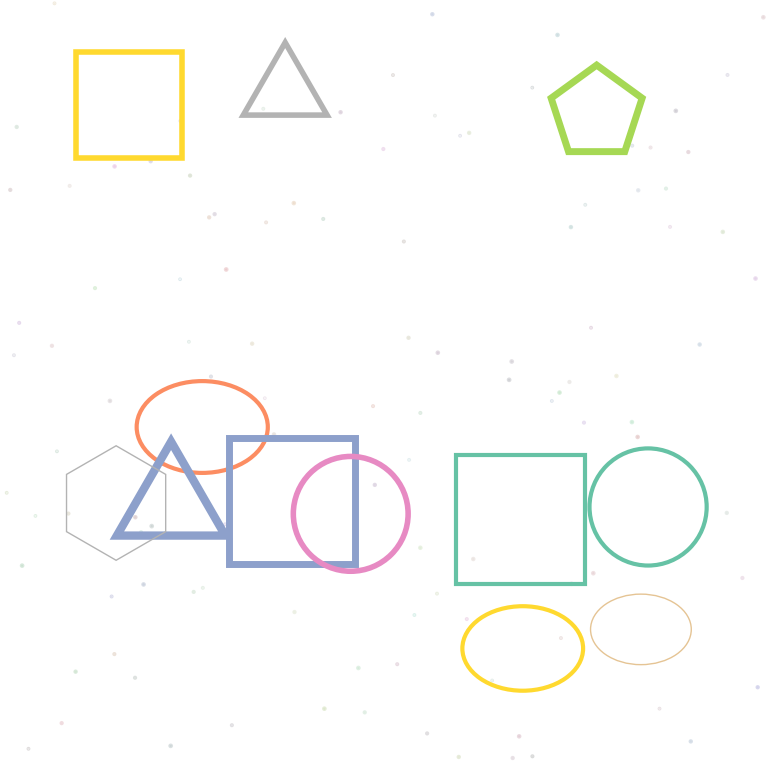[{"shape": "square", "thickness": 1.5, "radius": 0.42, "center": [0.676, 0.325]}, {"shape": "circle", "thickness": 1.5, "radius": 0.38, "center": [0.842, 0.342]}, {"shape": "oval", "thickness": 1.5, "radius": 0.43, "center": [0.263, 0.445]}, {"shape": "square", "thickness": 2.5, "radius": 0.41, "center": [0.379, 0.349]}, {"shape": "triangle", "thickness": 3, "radius": 0.41, "center": [0.222, 0.345]}, {"shape": "circle", "thickness": 2, "radius": 0.37, "center": [0.455, 0.333]}, {"shape": "pentagon", "thickness": 2.5, "radius": 0.31, "center": [0.775, 0.853]}, {"shape": "square", "thickness": 2, "radius": 0.35, "center": [0.167, 0.863]}, {"shape": "oval", "thickness": 1.5, "radius": 0.39, "center": [0.679, 0.158]}, {"shape": "oval", "thickness": 0.5, "radius": 0.33, "center": [0.832, 0.183]}, {"shape": "triangle", "thickness": 2, "radius": 0.31, "center": [0.37, 0.882]}, {"shape": "hexagon", "thickness": 0.5, "radius": 0.37, "center": [0.151, 0.347]}]